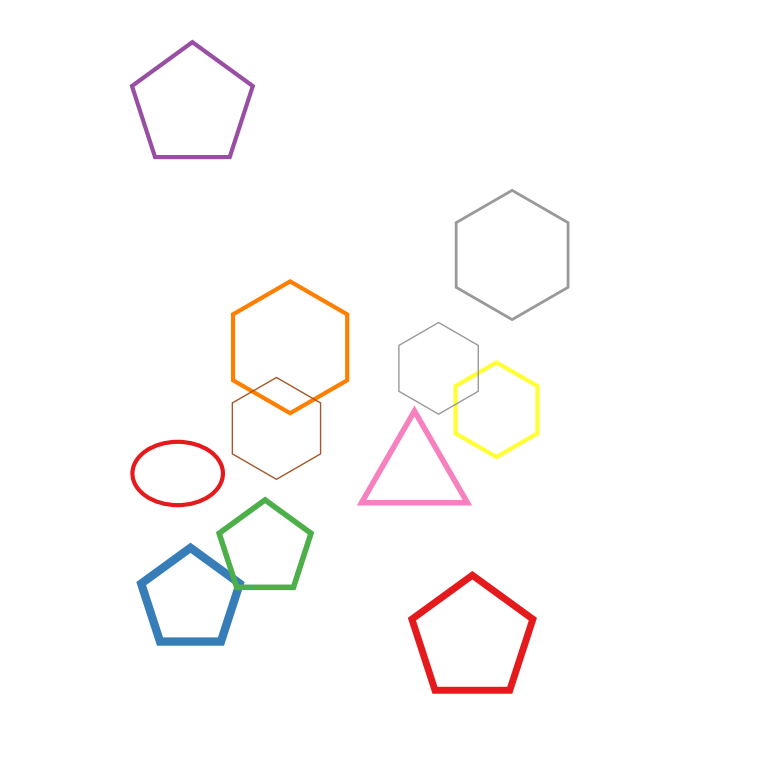[{"shape": "oval", "thickness": 1.5, "radius": 0.29, "center": [0.231, 0.385]}, {"shape": "pentagon", "thickness": 2.5, "radius": 0.41, "center": [0.613, 0.17]}, {"shape": "pentagon", "thickness": 3, "radius": 0.34, "center": [0.247, 0.221]}, {"shape": "pentagon", "thickness": 2, "radius": 0.31, "center": [0.344, 0.288]}, {"shape": "pentagon", "thickness": 1.5, "radius": 0.41, "center": [0.25, 0.863]}, {"shape": "hexagon", "thickness": 1.5, "radius": 0.43, "center": [0.377, 0.549]}, {"shape": "hexagon", "thickness": 1.5, "radius": 0.31, "center": [0.645, 0.468]}, {"shape": "hexagon", "thickness": 0.5, "radius": 0.33, "center": [0.359, 0.444]}, {"shape": "triangle", "thickness": 2, "radius": 0.4, "center": [0.538, 0.387]}, {"shape": "hexagon", "thickness": 1, "radius": 0.42, "center": [0.665, 0.669]}, {"shape": "hexagon", "thickness": 0.5, "radius": 0.3, "center": [0.57, 0.522]}]